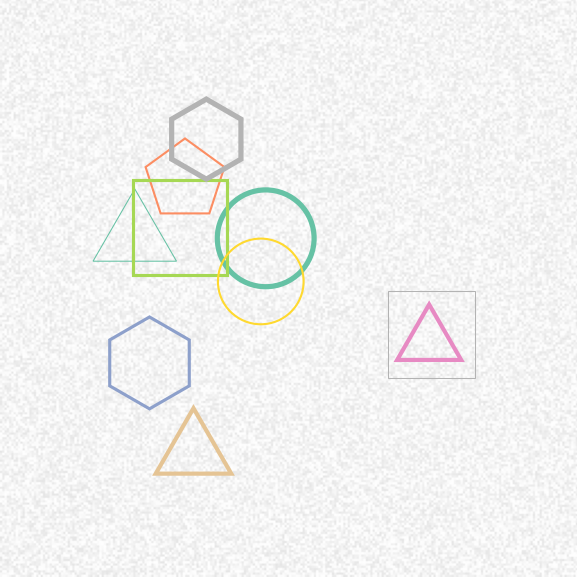[{"shape": "circle", "thickness": 2.5, "radius": 0.42, "center": [0.46, 0.586]}, {"shape": "triangle", "thickness": 0.5, "radius": 0.42, "center": [0.233, 0.589]}, {"shape": "pentagon", "thickness": 1, "radius": 0.36, "center": [0.32, 0.688]}, {"shape": "hexagon", "thickness": 1.5, "radius": 0.4, "center": [0.259, 0.371]}, {"shape": "triangle", "thickness": 2, "radius": 0.32, "center": [0.743, 0.408]}, {"shape": "square", "thickness": 1.5, "radius": 0.41, "center": [0.312, 0.605]}, {"shape": "circle", "thickness": 1, "radius": 0.37, "center": [0.452, 0.512]}, {"shape": "triangle", "thickness": 2, "radius": 0.38, "center": [0.335, 0.217]}, {"shape": "hexagon", "thickness": 2.5, "radius": 0.35, "center": [0.357, 0.758]}, {"shape": "square", "thickness": 0.5, "radius": 0.38, "center": [0.747, 0.42]}]